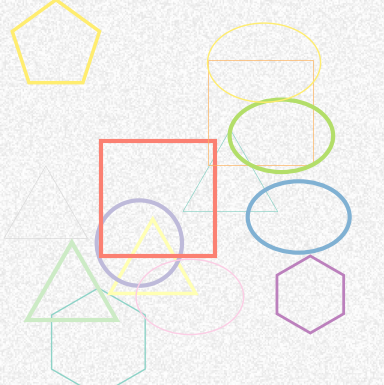[{"shape": "hexagon", "thickness": 1, "radius": 0.7, "center": [0.256, 0.112]}, {"shape": "triangle", "thickness": 0.5, "radius": 0.71, "center": [0.598, 0.521]}, {"shape": "triangle", "thickness": 2.5, "radius": 0.64, "center": [0.397, 0.302]}, {"shape": "circle", "thickness": 3, "radius": 0.55, "center": [0.362, 0.369]}, {"shape": "square", "thickness": 3, "radius": 0.74, "center": [0.411, 0.484]}, {"shape": "oval", "thickness": 3, "radius": 0.66, "center": [0.776, 0.436]}, {"shape": "square", "thickness": 0.5, "radius": 0.68, "center": [0.676, 0.709]}, {"shape": "oval", "thickness": 3, "radius": 0.67, "center": [0.731, 0.647]}, {"shape": "oval", "thickness": 1, "radius": 0.7, "center": [0.493, 0.229]}, {"shape": "triangle", "thickness": 0.5, "radius": 0.63, "center": [0.119, 0.444]}, {"shape": "hexagon", "thickness": 2, "radius": 0.5, "center": [0.806, 0.235]}, {"shape": "triangle", "thickness": 3, "radius": 0.67, "center": [0.187, 0.236]}, {"shape": "pentagon", "thickness": 2.5, "radius": 0.6, "center": [0.145, 0.882]}, {"shape": "oval", "thickness": 1, "radius": 0.73, "center": [0.686, 0.837]}]